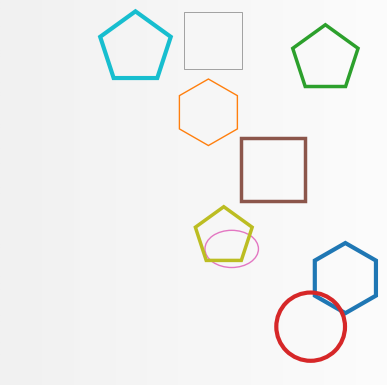[{"shape": "hexagon", "thickness": 3, "radius": 0.46, "center": [0.891, 0.278]}, {"shape": "hexagon", "thickness": 1, "radius": 0.43, "center": [0.538, 0.708]}, {"shape": "pentagon", "thickness": 2.5, "radius": 0.44, "center": [0.84, 0.847]}, {"shape": "circle", "thickness": 3, "radius": 0.44, "center": [0.802, 0.152]}, {"shape": "square", "thickness": 2.5, "radius": 0.41, "center": [0.705, 0.56]}, {"shape": "oval", "thickness": 1, "radius": 0.35, "center": [0.598, 0.353]}, {"shape": "square", "thickness": 0.5, "radius": 0.37, "center": [0.55, 0.895]}, {"shape": "pentagon", "thickness": 2.5, "radius": 0.39, "center": [0.577, 0.386]}, {"shape": "pentagon", "thickness": 3, "radius": 0.48, "center": [0.35, 0.875]}]